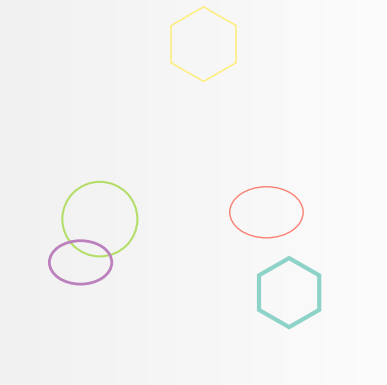[{"shape": "hexagon", "thickness": 3, "radius": 0.45, "center": [0.746, 0.24]}, {"shape": "oval", "thickness": 1, "radius": 0.47, "center": [0.688, 0.449]}, {"shape": "circle", "thickness": 1.5, "radius": 0.48, "center": [0.258, 0.431]}, {"shape": "oval", "thickness": 2, "radius": 0.4, "center": [0.208, 0.318]}, {"shape": "hexagon", "thickness": 1, "radius": 0.48, "center": [0.525, 0.885]}]